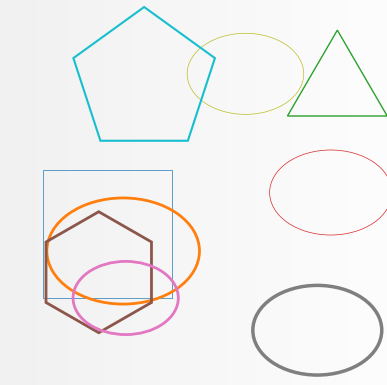[{"shape": "square", "thickness": 0.5, "radius": 0.83, "center": [0.276, 0.392]}, {"shape": "oval", "thickness": 2, "radius": 0.98, "center": [0.318, 0.348]}, {"shape": "triangle", "thickness": 1, "radius": 0.74, "center": [0.871, 0.773]}, {"shape": "oval", "thickness": 0.5, "radius": 0.79, "center": [0.854, 0.5]}, {"shape": "hexagon", "thickness": 2, "radius": 0.79, "center": [0.255, 0.293]}, {"shape": "oval", "thickness": 2, "radius": 0.68, "center": [0.324, 0.226]}, {"shape": "oval", "thickness": 2.5, "radius": 0.83, "center": [0.819, 0.142]}, {"shape": "oval", "thickness": 0.5, "radius": 0.75, "center": [0.633, 0.808]}, {"shape": "pentagon", "thickness": 1.5, "radius": 0.96, "center": [0.372, 0.79]}]